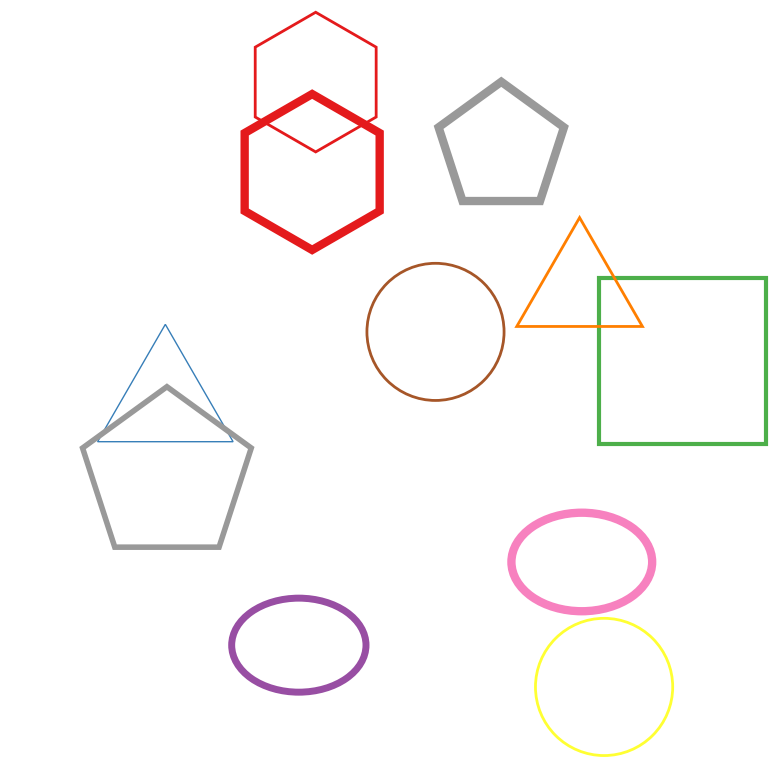[{"shape": "hexagon", "thickness": 1, "radius": 0.45, "center": [0.41, 0.893]}, {"shape": "hexagon", "thickness": 3, "radius": 0.51, "center": [0.405, 0.777]}, {"shape": "triangle", "thickness": 0.5, "radius": 0.51, "center": [0.215, 0.477]}, {"shape": "square", "thickness": 1.5, "radius": 0.54, "center": [0.886, 0.531]}, {"shape": "oval", "thickness": 2.5, "radius": 0.44, "center": [0.388, 0.162]}, {"shape": "triangle", "thickness": 1, "radius": 0.47, "center": [0.753, 0.623]}, {"shape": "circle", "thickness": 1, "radius": 0.45, "center": [0.785, 0.108]}, {"shape": "circle", "thickness": 1, "radius": 0.45, "center": [0.566, 0.569]}, {"shape": "oval", "thickness": 3, "radius": 0.46, "center": [0.756, 0.27]}, {"shape": "pentagon", "thickness": 3, "radius": 0.43, "center": [0.651, 0.808]}, {"shape": "pentagon", "thickness": 2, "radius": 0.58, "center": [0.217, 0.383]}]